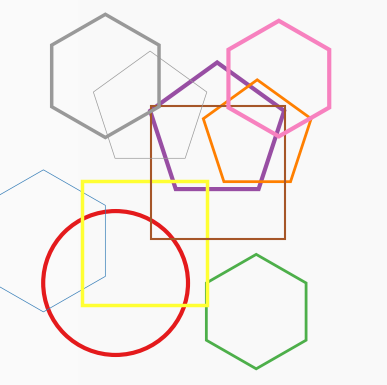[{"shape": "circle", "thickness": 3, "radius": 0.93, "center": [0.298, 0.265]}, {"shape": "hexagon", "thickness": 0.5, "radius": 0.92, "center": [0.112, 0.374]}, {"shape": "hexagon", "thickness": 2, "radius": 0.74, "center": [0.661, 0.191]}, {"shape": "pentagon", "thickness": 3, "radius": 0.91, "center": [0.56, 0.656]}, {"shape": "pentagon", "thickness": 2, "radius": 0.73, "center": [0.664, 0.646]}, {"shape": "square", "thickness": 2.5, "radius": 0.8, "center": [0.372, 0.368]}, {"shape": "square", "thickness": 1.5, "radius": 0.87, "center": [0.562, 0.552]}, {"shape": "hexagon", "thickness": 3, "radius": 0.75, "center": [0.72, 0.796]}, {"shape": "pentagon", "thickness": 0.5, "radius": 0.77, "center": [0.387, 0.713]}, {"shape": "hexagon", "thickness": 2.5, "radius": 0.8, "center": [0.272, 0.803]}]